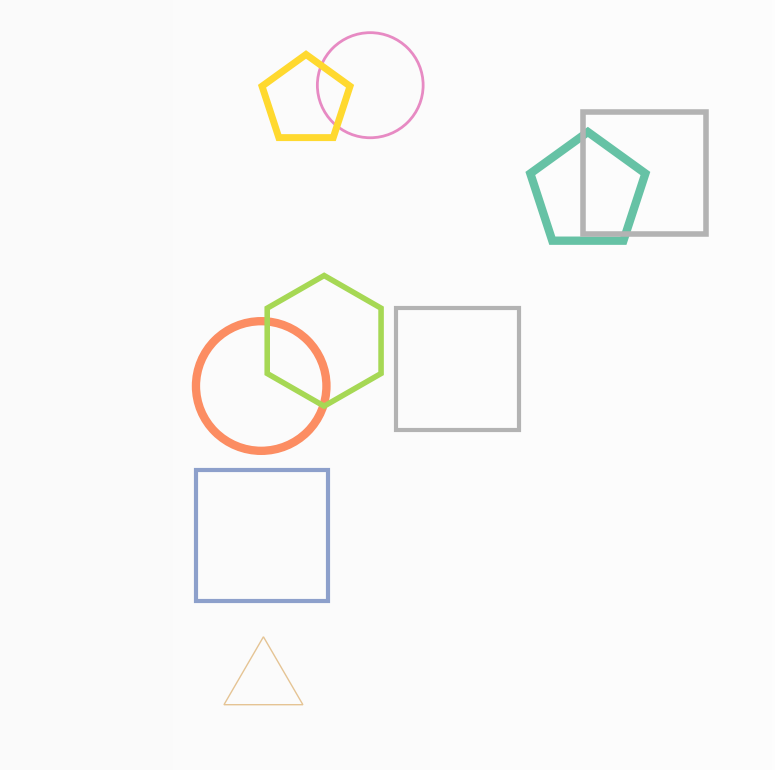[{"shape": "pentagon", "thickness": 3, "radius": 0.39, "center": [0.759, 0.751]}, {"shape": "circle", "thickness": 3, "radius": 0.42, "center": [0.337, 0.499]}, {"shape": "square", "thickness": 1.5, "radius": 0.42, "center": [0.338, 0.305]}, {"shape": "circle", "thickness": 1, "radius": 0.34, "center": [0.478, 0.889]}, {"shape": "hexagon", "thickness": 2, "radius": 0.42, "center": [0.418, 0.557]}, {"shape": "pentagon", "thickness": 2.5, "radius": 0.3, "center": [0.395, 0.87]}, {"shape": "triangle", "thickness": 0.5, "radius": 0.29, "center": [0.34, 0.114]}, {"shape": "square", "thickness": 2, "radius": 0.4, "center": [0.832, 0.775]}, {"shape": "square", "thickness": 1.5, "radius": 0.4, "center": [0.59, 0.521]}]